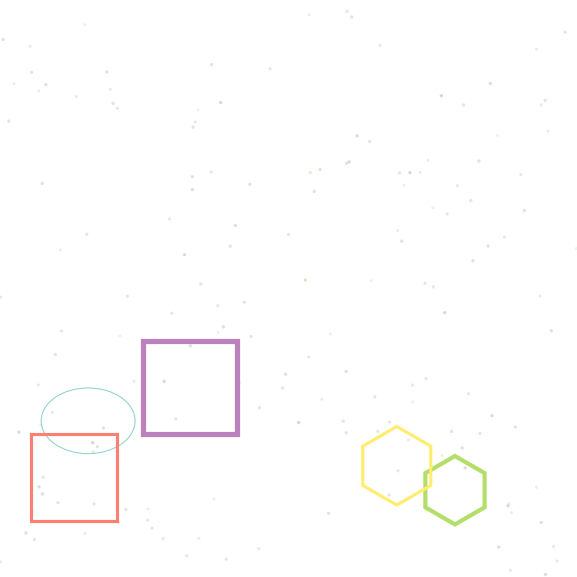[{"shape": "oval", "thickness": 0.5, "radius": 0.41, "center": [0.153, 0.27]}, {"shape": "square", "thickness": 1.5, "radius": 0.38, "center": [0.128, 0.172]}, {"shape": "hexagon", "thickness": 2, "radius": 0.3, "center": [0.788, 0.15]}, {"shape": "square", "thickness": 2.5, "radius": 0.4, "center": [0.329, 0.329]}, {"shape": "hexagon", "thickness": 1.5, "radius": 0.34, "center": [0.687, 0.193]}]